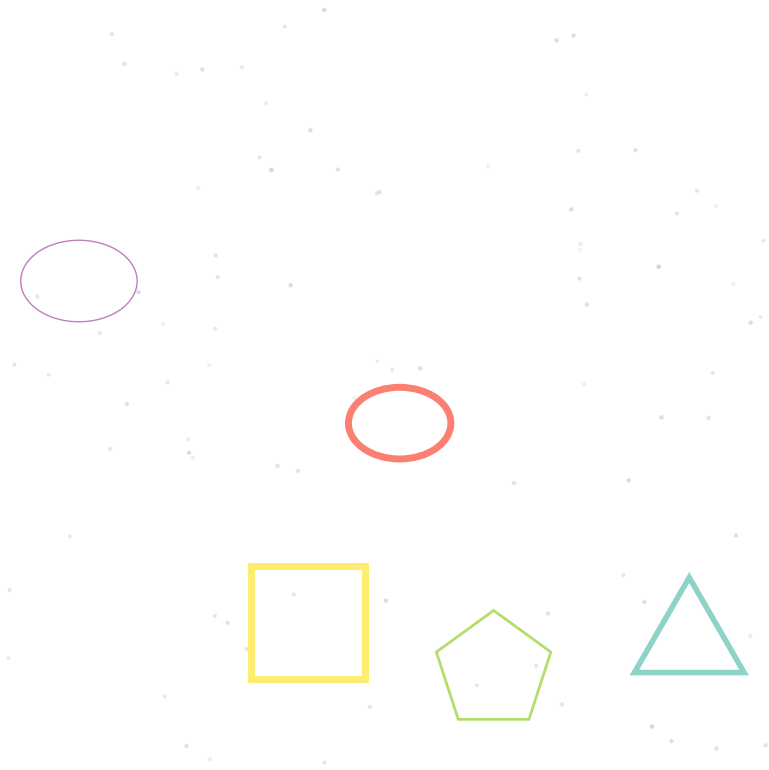[{"shape": "triangle", "thickness": 2, "radius": 0.41, "center": [0.895, 0.168]}, {"shape": "oval", "thickness": 2.5, "radius": 0.33, "center": [0.519, 0.45]}, {"shape": "pentagon", "thickness": 1, "radius": 0.39, "center": [0.641, 0.129]}, {"shape": "oval", "thickness": 0.5, "radius": 0.38, "center": [0.103, 0.635]}, {"shape": "square", "thickness": 2.5, "radius": 0.37, "center": [0.4, 0.191]}]